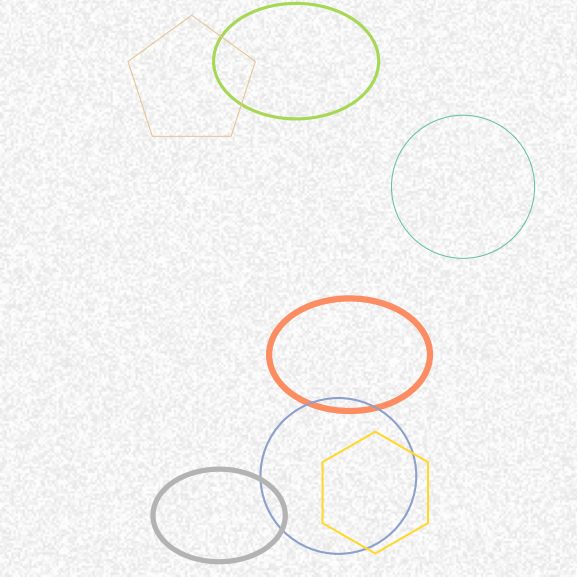[{"shape": "circle", "thickness": 0.5, "radius": 0.62, "center": [0.802, 0.676]}, {"shape": "oval", "thickness": 3, "radius": 0.7, "center": [0.605, 0.385]}, {"shape": "circle", "thickness": 1, "radius": 0.67, "center": [0.586, 0.175]}, {"shape": "oval", "thickness": 1.5, "radius": 0.71, "center": [0.513, 0.893]}, {"shape": "hexagon", "thickness": 1, "radius": 0.53, "center": [0.65, 0.146]}, {"shape": "pentagon", "thickness": 0.5, "radius": 0.58, "center": [0.332, 0.857]}, {"shape": "oval", "thickness": 2.5, "radius": 0.57, "center": [0.379, 0.107]}]